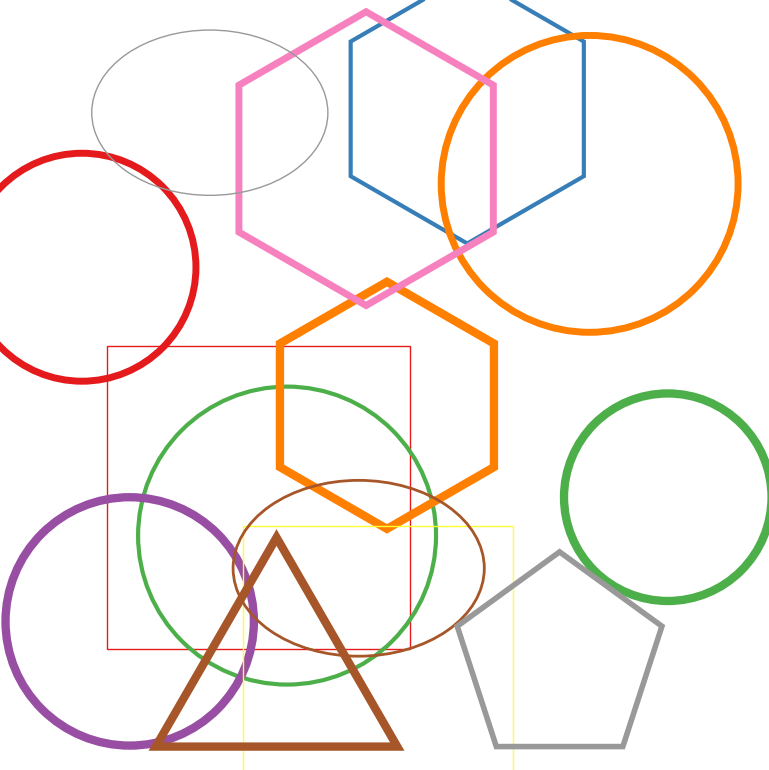[{"shape": "circle", "thickness": 2.5, "radius": 0.74, "center": [0.106, 0.653]}, {"shape": "square", "thickness": 0.5, "radius": 0.99, "center": [0.336, 0.354]}, {"shape": "hexagon", "thickness": 1.5, "radius": 0.87, "center": [0.607, 0.859]}, {"shape": "circle", "thickness": 1.5, "radius": 0.97, "center": [0.373, 0.304]}, {"shape": "circle", "thickness": 3, "radius": 0.67, "center": [0.867, 0.354]}, {"shape": "circle", "thickness": 3, "radius": 0.81, "center": [0.168, 0.193]}, {"shape": "hexagon", "thickness": 3, "radius": 0.8, "center": [0.503, 0.474]}, {"shape": "circle", "thickness": 2.5, "radius": 0.96, "center": [0.766, 0.761]}, {"shape": "square", "thickness": 0.5, "radius": 0.88, "center": [0.491, 0.141]}, {"shape": "triangle", "thickness": 3, "radius": 0.91, "center": [0.359, 0.121]}, {"shape": "oval", "thickness": 1, "radius": 0.82, "center": [0.466, 0.262]}, {"shape": "hexagon", "thickness": 2.5, "radius": 0.95, "center": [0.475, 0.794]}, {"shape": "oval", "thickness": 0.5, "radius": 0.77, "center": [0.272, 0.854]}, {"shape": "pentagon", "thickness": 2, "radius": 0.7, "center": [0.727, 0.144]}]